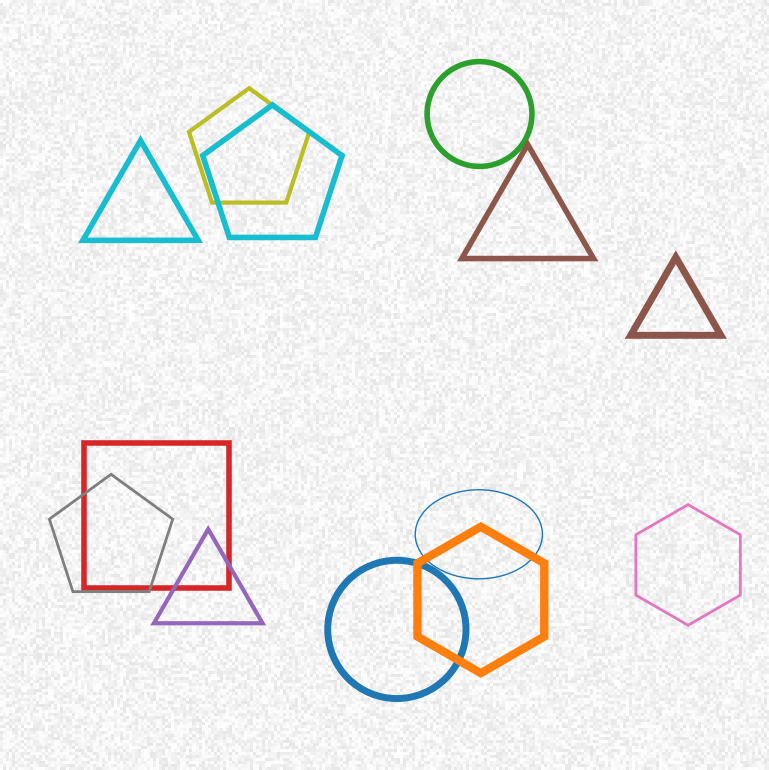[{"shape": "circle", "thickness": 2.5, "radius": 0.45, "center": [0.515, 0.183]}, {"shape": "oval", "thickness": 0.5, "radius": 0.41, "center": [0.622, 0.306]}, {"shape": "hexagon", "thickness": 3, "radius": 0.48, "center": [0.624, 0.221]}, {"shape": "circle", "thickness": 2, "radius": 0.34, "center": [0.623, 0.852]}, {"shape": "square", "thickness": 2, "radius": 0.47, "center": [0.203, 0.33]}, {"shape": "triangle", "thickness": 1.5, "radius": 0.41, "center": [0.27, 0.231]}, {"shape": "triangle", "thickness": 2.5, "radius": 0.34, "center": [0.878, 0.598]}, {"shape": "triangle", "thickness": 2, "radius": 0.49, "center": [0.685, 0.714]}, {"shape": "hexagon", "thickness": 1, "radius": 0.39, "center": [0.894, 0.266]}, {"shape": "pentagon", "thickness": 1, "radius": 0.42, "center": [0.144, 0.3]}, {"shape": "pentagon", "thickness": 1.5, "radius": 0.41, "center": [0.324, 0.803]}, {"shape": "triangle", "thickness": 2, "radius": 0.43, "center": [0.183, 0.731]}, {"shape": "pentagon", "thickness": 2, "radius": 0.48, "center": [0.354, 0.769]}]